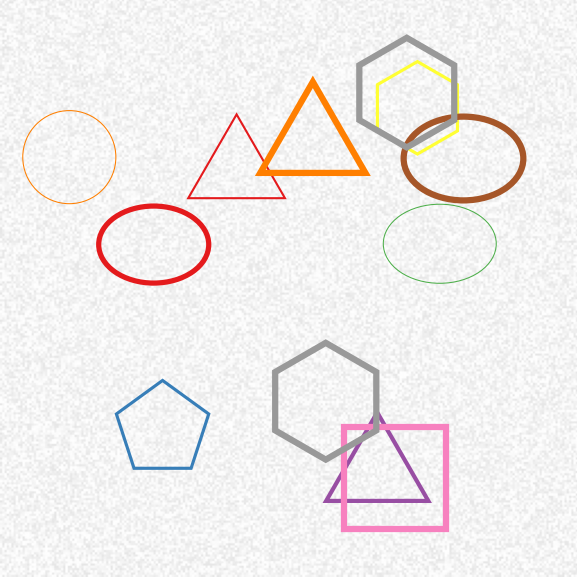[{"shape": "oval", "thickness": 2.5, "radius": 0.48, "center": [0.266, 0.576]}, {"shape": "triangle", "thickness": 1, "radius": 0.48, "center": [0.41, 0.704]}, {"shape": "pentagon", "thickness": 1.5, "radius": 0.42, "center": [0.281, 0.256]}, {"shape": "oval", "thickness": 0.5, "radius": 0.49, "center": [0.762, 0.577]}, {"shape": "triangle", "thickness": 2, "radius": 0.51, "center": [0.653, 0.183]}, {"shape": "circle", "thickness": 0.5, "radius": 0.4, "center": [0.12, 0.727]}, {"shape": "triangle", "thickness": 3, "radius": 0.53, "center": [0.542, 0.752]}, {"shape": "hexagon", "thickness": 1.5, "radius": 0.4, "center": [0.723, 0.812]}, {"shape": "oval", "thickness": 3, "radius": 0.52, "center": [0.803, 0.725]}, {"shape": "square", "thickness": 3, "radius": 0.44, "center": [0.684, 0.172]}, {"shape": "hexagon", "thickness": 3, "radius": 0.51, "center": [0.564, 0.304]}, {"shape": "hexagon", "thickness": 3, "radius": 0.47, "center": [0.704, 0.839]}]